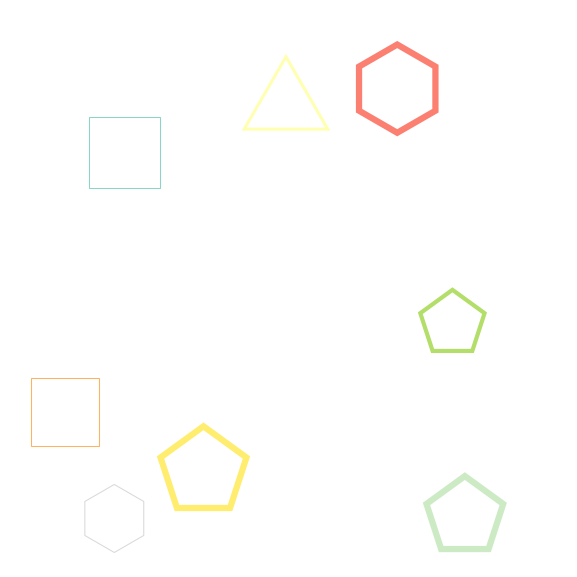[{"shape": "square", "thickness": 0.5, "radius": 0.31, "center": [0.216, 0.735]}, {"shape": "triangle", "thickness": 1.5, "radius": 0.42, "center": [0.495, 0.817]}, {"shape": "hexagon", "thickness": 3, "radius": 0.38, "center": [0.688, 0.846]}, {"shape": "square", "thickness": 0.5, "radius": 0.29, "center": [0.112, 0.286]}, {"shape": "pentagon", "thickness": 2, "radius": 0.29, "center": [0.783, 0.439]}, {"shape": "hexagon", "thickness": 0.5, "radius": 0.29, "center": [0.198, 0.101]}, {"shape": "pentagon", "thickness": 3, "radius": 0.35, "center": [0.805, 0.105]}, {"shape": "pentagon", "thickness": 3, "radius": 0.39, "center": [0.352, 0.183]}]